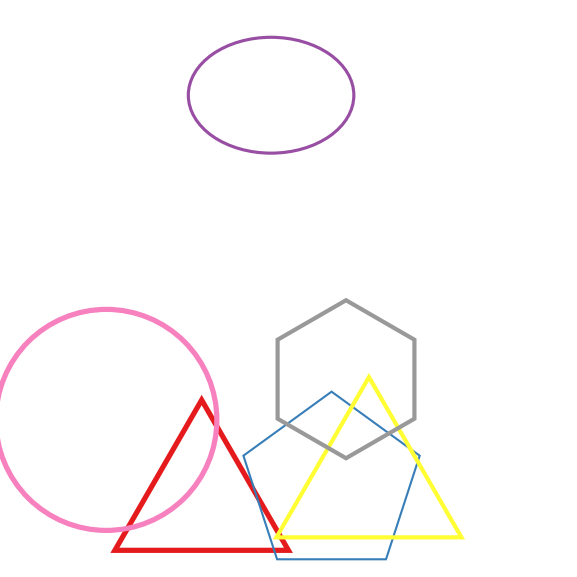[{"shape": "triangle", "thickness": 2.5, "radius": 0.87, "center": [0.349, 0.133]}, {"shape": "pentagon", "thickness": 1, "radius": 0.8, "center": [0.574, 0.16]}, {"shape": "oval", "thickness": 1.5, "radius": 0.72, "center": [0.469, 0.834]}, {"shape": "triangle", "thickness": 2, "radius": 0.92, "center": [0.639, 0.161]}, {"shape": "circle", "thickness": 2.5, "radius": 0.96, "center": [0.184, 0.272]}, {"shape": "hexagon", "thickness": 2, "radius": 0.68, "center": [0.599, 0.342]}]